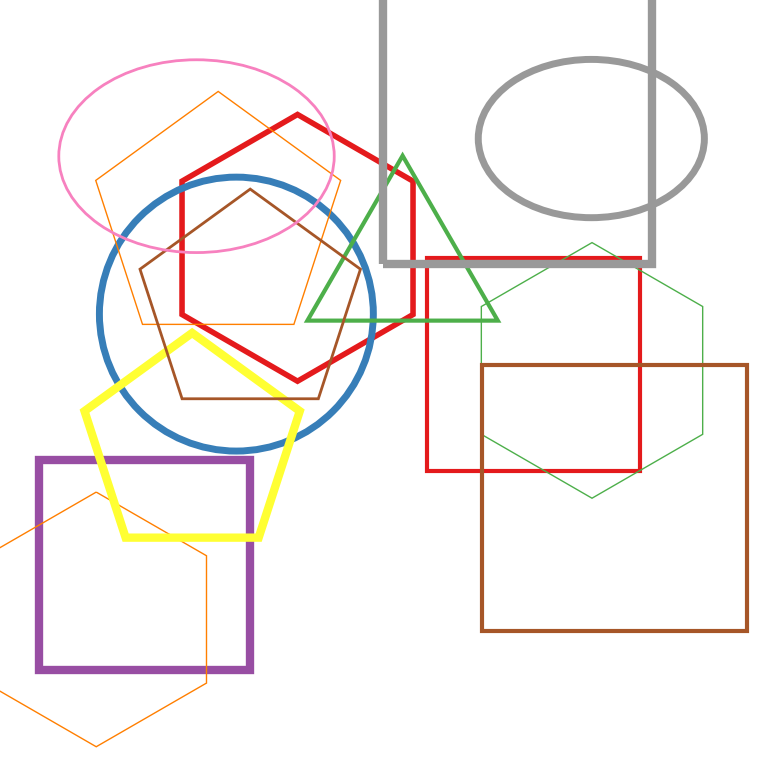[{"shape": "square", "thickness": 1.5, "radius": 0.69, "center": [0.693, 0.527]}, {"shape": "hexagon", "thickness": 2, "radius": 0.87, "center": [0.386, 0.678]}, {"shape": "circle", "thickness": 2.5, "radius": 0.89, "center": [0.307, 0.592]}, {"shape": "triangle", "thickness": 1.5, "radius": 0.71, "center": [0.523, 0.655]}, {"shape": "hexagon", "thickness": 0.5, "radius": 0.83, "center": [0.769, 0.519]}, {"shape": "square", "thickness": 3, "radius": 0.68, "center": [0.188, 0.266]}, {"shape": "hexagon", "thickness": 0.5, "radius": 0.83, "center": [0.125, 0.196]}, {"shape": "pentagon", "thickness": 0.5, "radius": 0.84, "center": [0.283, 0.714]}, {"shape": "pentagon", "thickness": 3, "radius": 0.73, "center": [0.25, 0.421]}, {"shape": "pentagon", "thickness": 1, "radius": 0.75, "center": [0.325, 0.604]}, {"shape": "square", "thickness": 1.5, "radius": 0.86, "center": [0.798, 0.353]}, {"shape": "oval", "thickness": 1, "radius": 0.89, "center": [0.255, 0.797]}, {"shape": "oval", "thickness": 2.5, "radius": 0.73, "center": [0.768, 0.82]}, {"shape": "square", "thickness": 3, "radius": 0.87, "center": [0.672, 0.831]}]